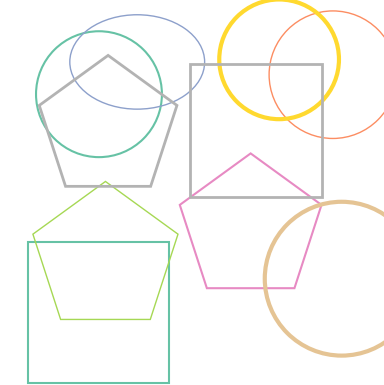[{"shape": "circle", "thickness": 1.5, "radius": 0.82, "center": [0.257, 0.755]}, {"shape": "square", "thickness": 1.5, "radius": 0.91, "center": [0.255, 0.189]}, {"shape": "circle", "thickness": 1, "radius": 0.83, "center": [0.865, 0.806]}, {"shape": "oval", "thickness": 1, "radius": 0.88, "center": [0.356, 0.839]}, {"shape": "pentagon", "thickness": 1.5, "radius": 0.97, "center": [0.651, 0.408]}, {"shape": "pentagon", "thickness": 1, "radius": 0.99, "center": [0.274, 0.331]}, {"shape": "circle", "thickness": 3, "radius": 0.78, "center": [0.725, 0.846]}, {"shape": "circle", "thickness": 3, "radius": 1.0, "center": [0.887, 0.276]}, {"shape": "pentagon", "thickness": 2, "radius": 0.94, "center": [0.281, 0.668]}, {"shape": "square", "thickness": 2, "radius": 0.86, "center": [0.665, 0.661]}]